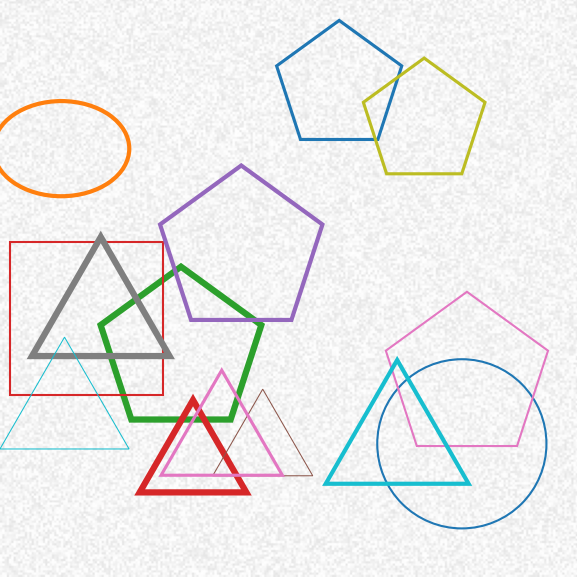[{"shape": "circle", "thickness": 1, "radius": 0.73, "center": [0.8, 0.231]}, {"shape": "pentagon", "thickness": 1.5, "radius": 0.57, "center": [0.587, 0.85]}, {"shape": "oval", "thickness": 2, "radius": 0.59, "center": [0.106, 0.742]}, {"shape": "pentagon", "thickness": 3, "radius": 0.73, "center": [0.313, 0.391]}, {"shape": "square", "thickness": 1, "radius": 0.66, "center": [0.15, 0.448]}, {"shape": "triangle", "thickness": 3, "radius": 0.53, "center": [0.334, 0.2]}, {"shape": "pentagon", "thickness": 2, "radius": 0.74, "center": [0.418, 0.565]}, {"shape": "triangle", "thickness": 0.5, "radius": 0.5, "center": [0.455, 0.225]}, {"shape": "triangle", "thickness": 1.5, "radius": 0.61, "center": [0.384, 0.237]}, {"shape": "pentagon", "thickness": 1, "radius": 0.74, "center": [0.809, 0.346]}, {"shape": "triangle", "thickness": 3, "radius": 0.69, "center": [0.174, 0.451]}, {"shape": "pentagon", "thickness": 1.5, "radius": 0.55, "center": [0.735, 0.788]}, {"shape": "triangle", "thickness": 2, "radius": 0.71, "center": [0.688, 0.233]}, {"shape": "triangle", "thickness": 0.5, "radius": 0.65, "center": [0.112, 0.286]}]